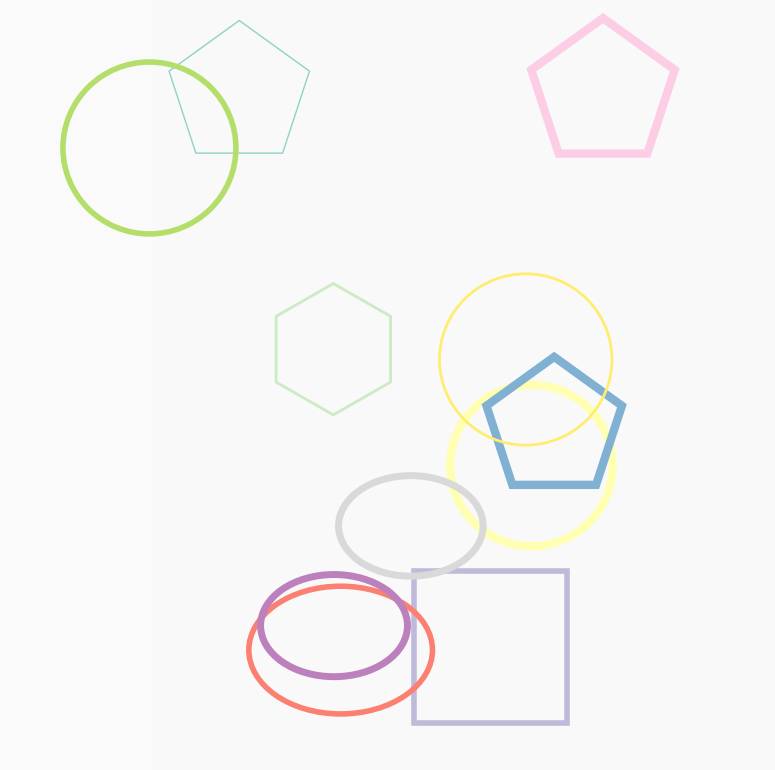[{"shape": "pentagon", "thickness": 0.5, "radius": 0.48, "center": [0.309, 0.878]}, {"shape": "circle", "thickness": 3, "radius": 0.52, "center": [0.686, 0.395]}, {"shape": "square", "thickness": 2, "radius": 0.5, "center": [0.633, 0.16]}, {"shape": "oval", "thickness": 2, "radius": 0.59, "center": [0.44, 0.156]}, {"shape": "pentagon", "thickness": 3, "radius": 0.46, "center": [0.715, 0.445]}, {"shape": "circle", "thickness": 2, "radius": 0.56, "center": [0.193, 0.808]}, {"shape": "pentagon", "thickness": 3, "radius": 0.49, "center": [0.778, 0.879]}, {"shape": "oval", "thickness": 2.5, "radius": 0.47, "center": [0.53, 0.317]}, {"shape": "oval", "thickness": 2.5, "radius": 0.47, "center": [0.431, 0.188]}, {"shape": "hexagon", "thickness": 1, "radius": 0.43, "center": [0.43, 0.546]}, {"shape": "circle", "thickness": 1, "radius": 0.56, "center": [0.678, 0.533]}]